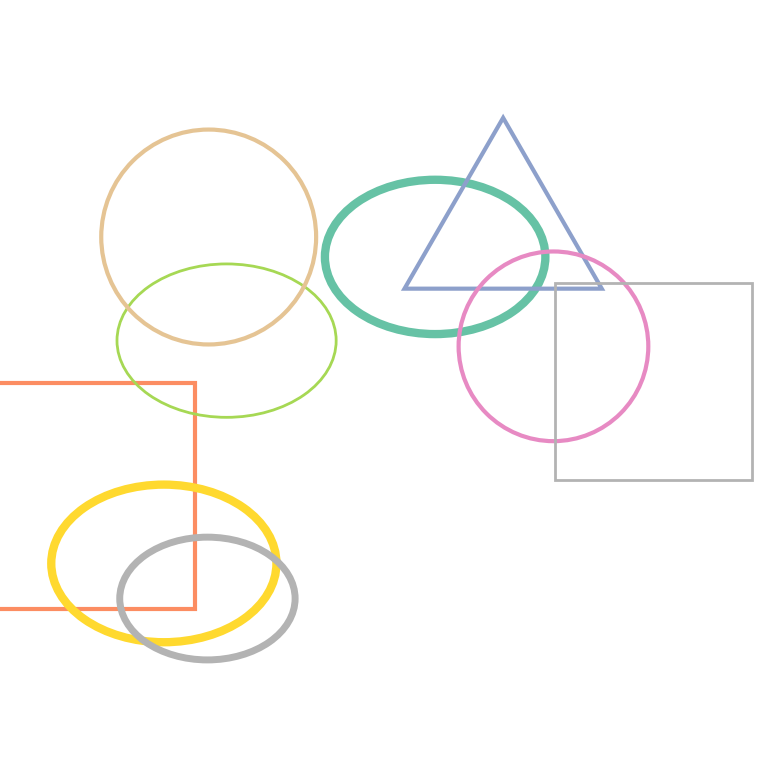[{"shape": "oval", "thickness": 3, "radius": 0.72, "center": [0.565, 0.666]}, {"shape": "square", "thickness": 1.5, "radius": 0.73, "center": [0.106, 0.356]}, {"shape": "triangle", "thickness": 1.5, "radius": 0.74, "center": [0.653, 0.699]}, {"shape": "circle", "thickness": 1.5, "radius": 0.62, "center": [0.719, 0.55]}, {"shape": "oval", "thickness": 1, "radius": 0.71, "center": [0.294, 0.558]}, {"shape": "oval", "thickness": 3, "radius": 0.73, "center": [0.213, 0.268]}, {"shape": "circle", "thickness": 1.5, "radius": 0.7, "center": [0.271, 0.692]}, {"shape": "oval", "thickness": 2.5, "radius": 0.57, "center": [0.269, 0.223]}, {"shape": "square", "thickness": 1, "radius": 0.64, "center": [0.849, 0.505]}]